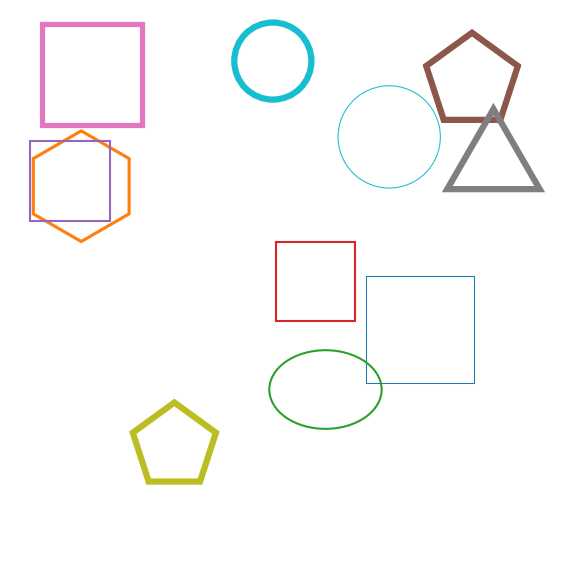[{"shape": "square", "thickness": 0.5, "radius": 0.46, "center": [0.727, 0.428]}, {"shape": "hexagon", "thickness": 1.5, "radius": 0.48, "center": [0.141, 0.677]}, {"shape": "oval", "thickness": 1, "radius": 0.49, "center": [0.564, 0.325]}, {"shape": "square", "thickness": 1, "radius": 0.35, "center": [0.546, 0.512]}, {"shape": "square", "thickness": 1, "radius": 0.35, "center": [0.121, 0.685]}, {"shape": "pentagon", "thickness": 3, "radius": 0.42, "center": [0.817, 0.859]}, {"shape": "square", "thickness": 2.5, "radius": 0.44, "center": [0.159, 0.87]}, {"shape": "triangle", "thickness": 3, "radius": 0.46, "center": [0.854, 0.718]}, {"shape": "pentagon", "thickness": 3, "radius": 0.38, "center": [0.302, 0.226]}, {"shape": "circle", "thickness": 0.5, "radius": 0.44, "center": [0.674, 0.762]}, {"shape": "circle", "thickness": 3, "radius": 0.33, "center": [0.472, 0.893]}]